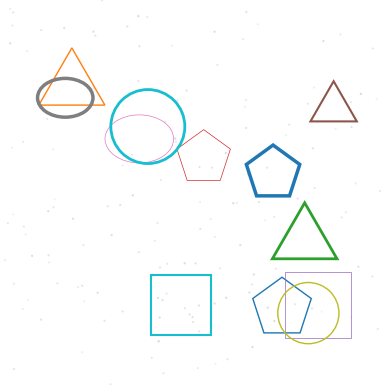[{"shape": "pentagon", "thickness": 2.5, "radius": 0.36, "center": [0.709, 0.55]}, {"shape": "pentagon", "thickness": 1, "radius": 0.4, "center": [0.732, 0.2]}, {"shape": "triangle", "thickness": 1, "radius": 0.5, "center": [0.187, 0.777]}, {"shape": "triangle", "thickness": 2, "radius": 0.48, "center": [0.791, 0.376]}, {"shape": "pentagon", "thickness": 0.5, "radius": 0.36, "center": [0.529, 0.59]}, {"shape": "square", "thickness": 0.5, "radius": 0.43, "center": [0.826, 0.208]}, {"shape": "triangle", "thickness": 1.5, "radius": 0.35, "center": [0.867, 0.719]}, {"shape": "oval", "thickness": 0.5, "radius": 0.45, "center": [0.362, 0.639]}, {"shape": "oval", "thickness": 2.5, "radius": 0.36, "center": [0.169, 0.746]}, {"shape": "circle", "thickness": 1, "radius": 0.4, "center": [0.801, 0.187]}, {"shape": "square", "thickness": 1.5, "radius": 0.39, "center": [0.47, 0.209]}, {"shape": "circle", "thickness": 2, "radius": 0.48, "center": [0.384, 0.671]}]